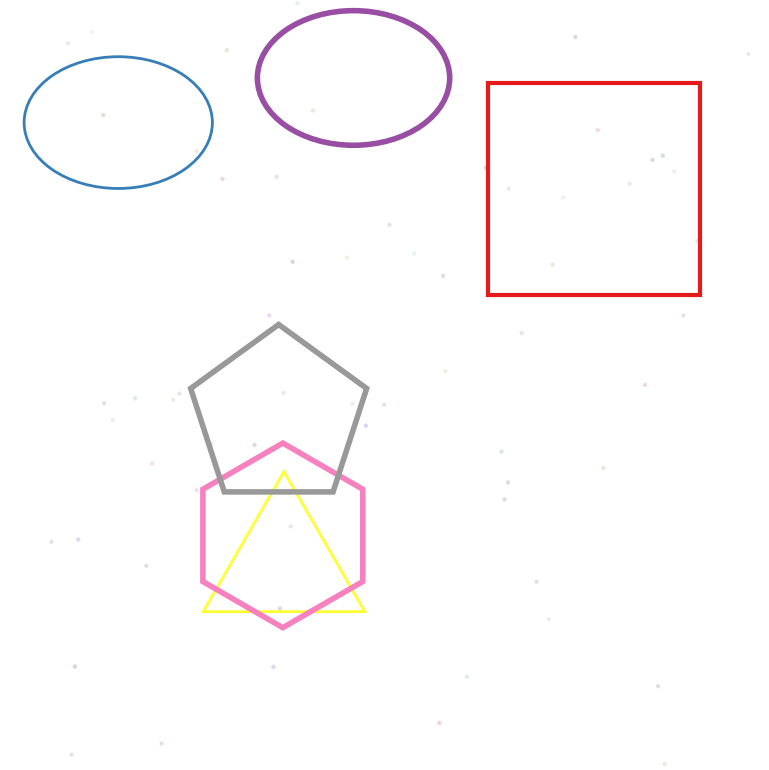[{"shape": "square", "thickness": 1.5, "radius": 0.69, "center": [0.772, 0.755]}, {"shape": "oval", "thickness": 1, "radius": 0.61, "center": [0.154, 0.841]}, {"shape": "oval", "thickness": 2, "radius": 0.62, "center": [0.459, 0.899]}, {"shape": "triangle", "thickness": 1, "radius": 0.61, "center": [0.369, 0.266]}, {"shape": "hexagon", "thickness": 2, "radius": 0.6, "center": [0.367, 0.305]}, {"shape": "pentagon", "thickness": 2, "radius": 0.6, "center": [0.362, 0.458]}]